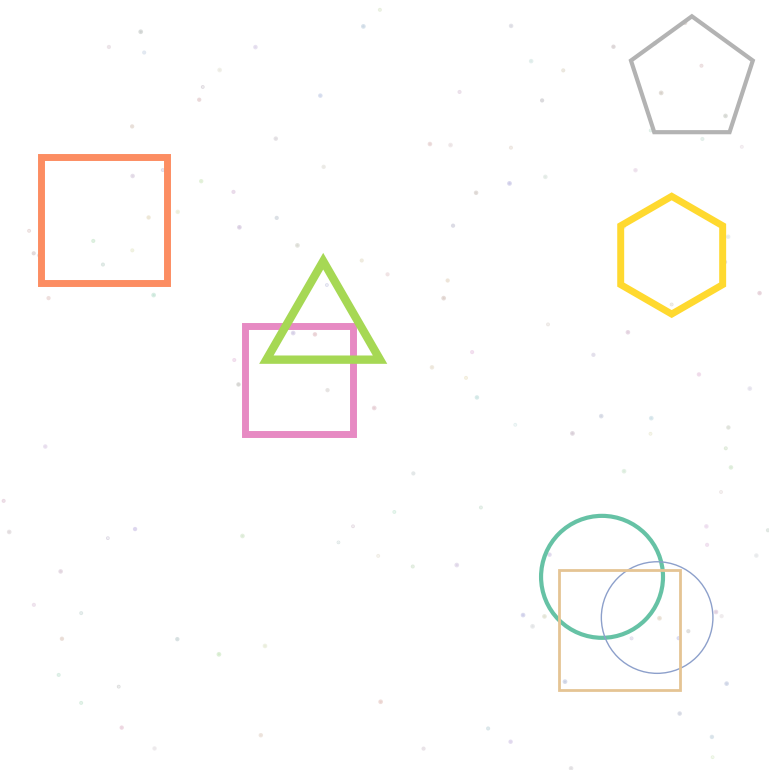[{"shape": "circle", "thickness": 1.5, "radius": 0.4, "center": [0.782, 0.251]}, {"shape": "square", "thickness": 2.5, "radius": 0.41, "center": [0.136, 0.714]}, {"shape": "circle", "thickness": 0.5, "radius": 0.36, "center": [0.853, 0.198]}, {"shape": "square", "thickness": 2.5, "radius": 0.35, "center": [0.389, 0.507]}, {"shape": "triangle", "thickness": 3, "radius": 0.43, "center": [0.42, 0.576]}, {"shape": "hexagon", "thickness": 2.5, "radius": 0.38, "center": [0.872, 0.669]}, {"shape": "square", "thickness": 1, "radius": 0.39, "center": [0.805, 0.182]}, {"shape": "pentagon", "thickness": 1.5, "radius": 0.42, "center": [0.899, 0.896]}]